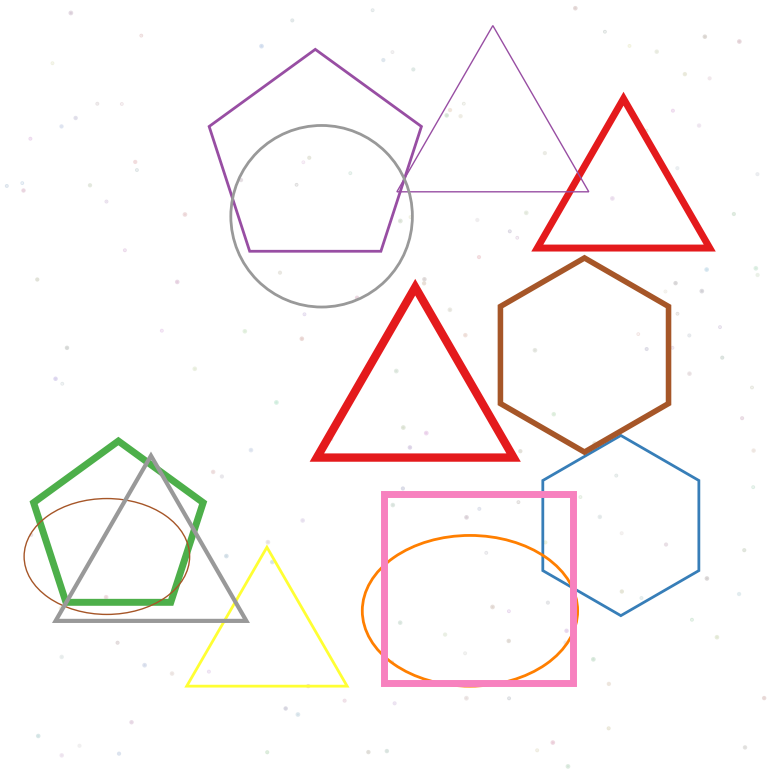[{"shape": "triangle", "thickness": 2.5, "radius": 0.65, "center": [0.81, 0.743]}, {"shape": "triangle", "thickness": 3, "radius": 0.74, "center": [0.539, 0.48]}, {"shape": "hexagon", "thickness": 1, "radius": 0.59, "center": [0.806, 0.317]}, {"shape": "pentagon", "thickness": 2.5, "radius": 0.58, "center": [0.154, 0.311]}, {"shape": "triangle", "thickness": 0.5, "radius": 0.72, "center": [0.64, 0.823]}, {"shape": "pentagon", "thickness": 1, "radius": 0.72, "center": [0.409, 0.791]}, {"shape": "oval", "thickness": 1, "radius": 0.7, "center": [0.61, 0.207]}, {"shape": "triangle", "thickness": 1, "radius": 0.6, "center": [0.347, 0.169]}, {"shape": "hexagon", "thickness": 2, "radius": 0.63, "center": [0.759, 0.539]}, {"shape": "oval", "thickness": 0.5, "radius": 0.54, "center": [0.139, 0.277]}, {"shape": "square", "thickness": 2.5, "radius": 0.61, "center": [0.621, 0.236]}, {"shape": "triangle", "thickness": 1.5, "radius": 0.72, "center": [0.196, 0.265]}, {"shape": "circle", "thickness": 1, "radius": 0.59, "center": [0.418, 0.719]}]